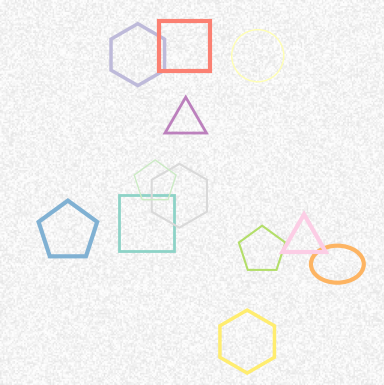[{"shape": "square", "thickness": 2, "radius": 0.36, "center": [0.381, 0.421]}, {"shape": "circle", "thickness": 1, "radius": 0.34, "center": [0.67, 0.855]}, {"shape": "hexagon", "thickness": 2.5, "radius": 0.4, "center": [0.358, 0.858]}, {"shape": "square", "thickness": 3, "radius": 0.33, "center": [0.479, 0.88]}, {"shape": "pentagon", "thickness": 3, "radius": 0.4, "center": [0.176, 0.399]}, {"shape": "oval", "thickness": 3, "radius": 0.34, "center": [0.876, 0.314]}, {"shape": "pentagon", "thickness": 1.5, "radius": 0.32, "center": [0.681, 0.35]}, {"shape": "triangle", "thickness": 3, "radius": 0.33, "center": [0.79, 0.378]}, {"shape": "hexagon", "thickness": 1.5, "radius": 0.41, "center": [0.466, 0.492]}, {"shape": "triangle", "thickness": 2, "radius": 0.31, "center": [0.482, 0.685]}, {"shape": "pentagon", "thickness": 1, "radius": 0.29, "center": [0.403, 0.528]}, {"shape": "hexagon", "thickness": 2.5, "radius": 0.41, "center": [0.642, 0.113]}]